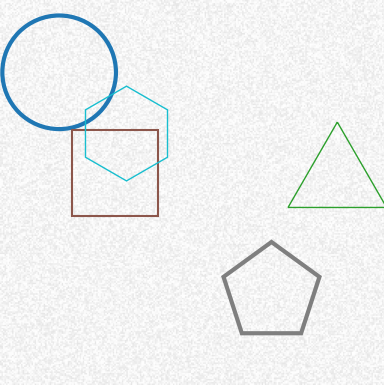[{"shape": "circle", "thickness": 3, "radius": 0.74, "center": [0.154, 0.812]}, {"shape": "triangle", "thickness": 1, "radius": 0.74, "center": [0.876, 0.535]}, {"shape": "square", "thickness": 1.5, "radius": 0.56, "center": [0.299, 0.551]}, {"shape": "pentagon", "thickness": 3, "radius": 0.65, "center": [0.705, 0.24]}, {"shape": "hexagon", "thickness": 1, "radius": 0.62, "center": [0.329, 0.653]}]